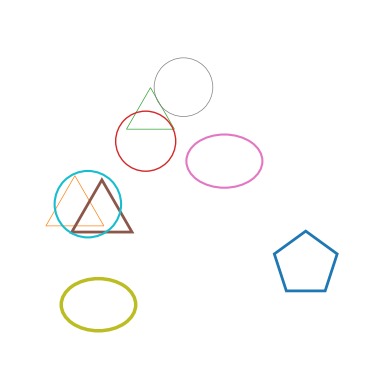[{"shape": "pentagon", "thickness": 2, "radius": 0.43, "center": [0.794, 0.314]}, {"shape": "triangle", "thickness": 0.5, "radius": 0.43, "center": [0.194, 0.457]}, {"shape": "triangle", "thickness": 0.5, "radius": 0.36, "center": [0.391, 0.7]}, {"shape": "circle", "thickness": 1, "radius": 0.39, "center": [0.378, 0.633]}, {"shape": "triangle", "thickness": 2, "radius": 0.45, "center": [0.265, 0.442]}, {"shape": "oval", "thickness": 1.5, "radius": 0.49, "center": [0.583, 0.582]}, {"shape": "circle", "thickness": 0.5, "radius": 0.38, "center": [0.477, 0.774]}, {"shape": "oval", "thickness": 2.5, "radius": 0.48, "center": [0.256, 0.209]}, {"shape": "circle", "thickness": 1.5, "radius": 0.43, "center": [0.228, 0.47]}]